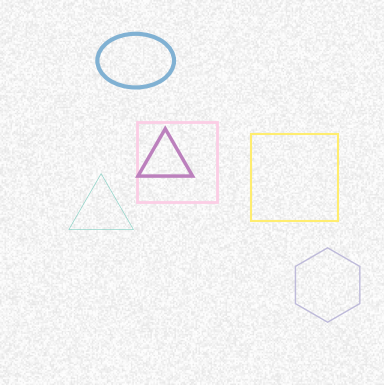[{"shape": "triangle", "thickness": 0.5, "radius": 0.48, "center": [0.263, 0.452]}, {"shape": "hexagon", "thickness": 1, "radius": 0.48, "center": [0.851, 0.26]}, {"shape": "oval", "thickness": 3, "radius": 0.5, "center": [0.352, 0.843]}, {"shape": "square", "thickness": 2, "radius": 0.52, "center": [0.459, 0.579]}, {"shape": "triangle", "thickness": 2.5, "radius": 0.41, "center": [0.429, 0.584]}, {"shape": "square", "thickness": 1.5, "radius": 0.56, "center": [0.765, 0.539]}]